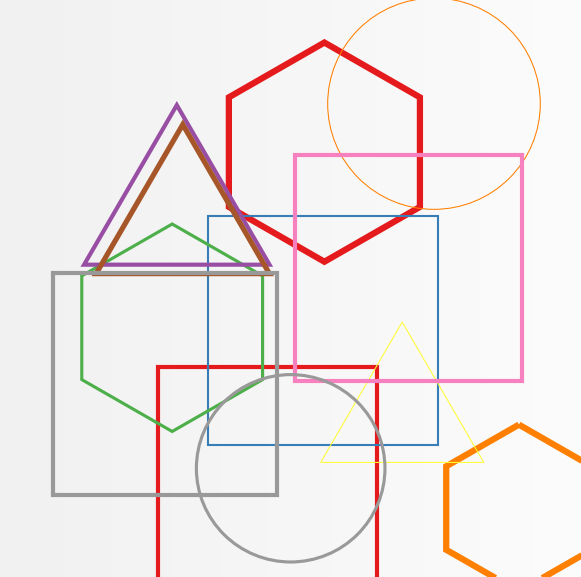[{"shape": "square", "thickness": 2, "radius": 0.94, "center": [0.46, 0.175]}, {"shape": "hexagon", "thickness": 3, "radius": 0.95, "center": [0.558, 0.736]}, {"shape": "square", "thickness": 1, "radius": 0.99, "center": [0.556, 0.427]}, {"shape": "hexagon", "thickness": 1.5, "radius": 0.9, "center": [0.296, 0.432]}, {"shape": "triangle", "thickness": 2, "radius": 0.92, "center": [0.304, 0.633]}, {"shape": "circle", "thickness": 0.5, "radius": 0.91, "center": [0.747, 0.82]}, {"shape": "hexagon", "thickness": 3, "radius": 0.72, "center": [0.893, 0.119]}, {"shape": "triangle", "thickness": 0.5, "radius": 0.81, "center": [0.692, 0.279]}, {"shape": "triangle", "thickness": 2.5, "radius": 0.86, "center": [0.314, 0.611]}, {"shape": "square", "thickness": 2, "radius": 0.98, "center": [0.703, 0.535]}, {"shape": "square", "thickness": 2, "radius": 0.96, "center": [0.284, 0.334]}, {"shape": "circle", "thickness": 1.5, "radius": 0.81, "center": [0.5, 0.188]}]